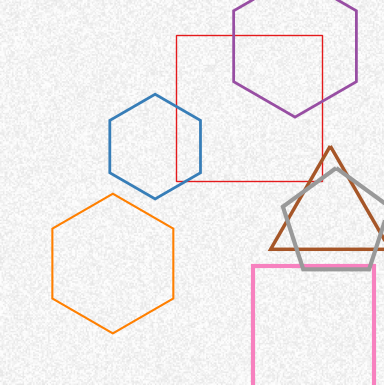[{"shape": "square", "thickness": 1, "radius": 0.95, "center": [0.648, 0.719]}, {"shape": "hexagon", "thickness": 2, "radius": 0.68, "center": [0.403, 0.619]}, {"shape": "hexagon", "thickness": 2, "radius": 0.92, "center": [0.766, 0.88]}, {"shape": "hexagon", "thickness": 1.5, "radius": 0.91, "center": [0.293, 0.315]}, {"shape": "triangle", "thickness": 2.5, "radius": 0.89, "center": [0.858, 0.442]}, {"shape": "square", "thickness": 3, "radius": 0.78, "center": [0.815, 0.153]}, {"shape": "pentagon", "thickness": 3, "radius": 0.73, "center": [0.873, 0.418]}]